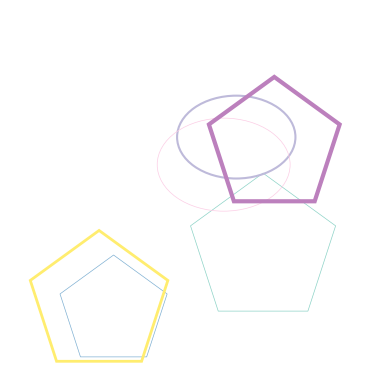[{"shape": "pentagon", "thickness": 0.5, "radius": 0.99, "center": [0.683, 0.352]}, {"shape": "oval", "thickness": 1.5, "radius": 0.77, "center": [0.614, 0.644]}, {"shape": "pentagon", "thickness": 0.5, "radius": 0.73, "center": [0.295, 0.191]}, {"shape": "oval", "thickness": 0.5, "radius": 0.86, "center": [0.581, 0.572]}, {"shape": "pentagon", "thickness": 3, "radius": 0.89, "center": [0.712, 0.622]}, {"shape": "pentagon", "thickness": 2, "radius": 0.94, "center": [0.257, 0.214]}]